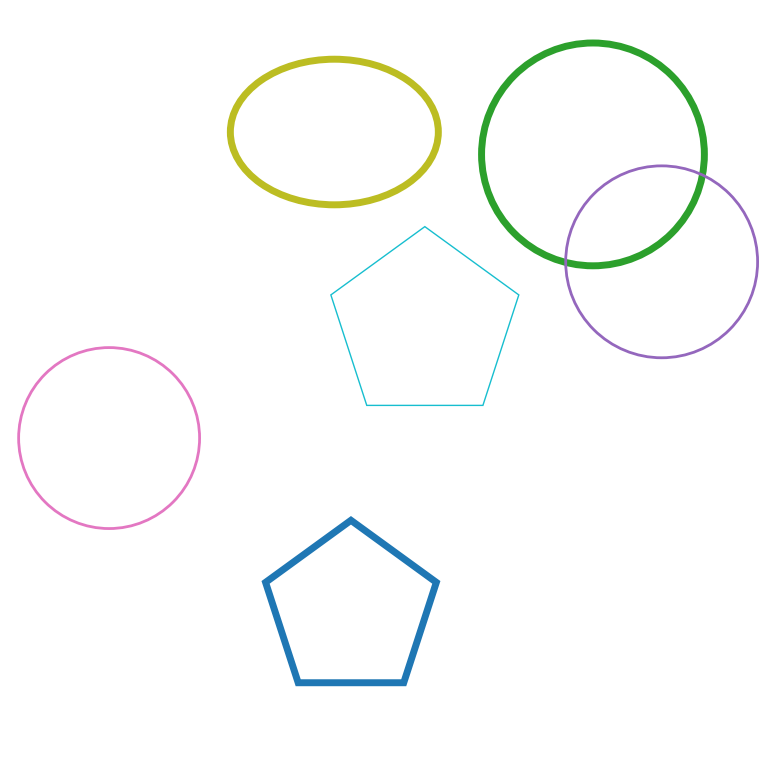[{"shape": "pentagon", "thickness": 2.5, "radius": 0.58, "center": [0.456, 0.208]}, {"shape": "circle", "thickness": 2.5, "radius": 0.72, "center": [0.77, 0.799]}, {"shape": "circle", "thickness": 1, "radius": 0.62, "center": [0.859, 0.66]}, {"shape": "circle", "thickness": 1, "radius": 0.59, "center": [0.142, 0.431]}, {"shape": "oval", "thickness": 2.5, "radius": 0.68, "center": [0.434, 0.829]}, {"shape": "pentagon", "thickness": 0.5, "radius": 0.64, "center": [0.552, 0.577]}]